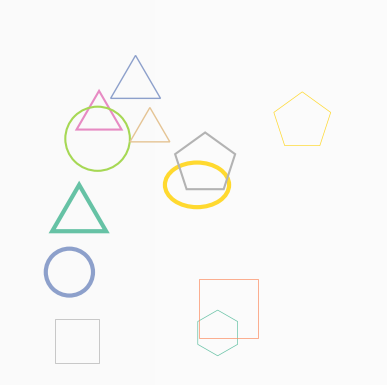[{"shape": "triangle", "thickness": 3, "radius": 0.4, "center": [0.204, 0.44]}, {"shape": "hexagon", "thickness": 0.5, "radius": 0.3, "center": [0.562, 0.135]}, {"shape": "square", "thickness": 0.5, "radius": 0.38, "center": [0.589, 0.198]}, {"shape": "circle", "thickness": 3, "radius": 0.3, "center": [0.179, 0.293]}, {"shape": "triangle", "thickness": 1, "radius": 0.37, "center": [0.35, 0.782]}, {"shape": "triangle", "thickness": 1.5, "radius": 0.34, "center": [0.256, 0.697]}, {"shape": "circle", "thickness": 1.5, "radius": 0.42, "center": [0.252, 0.64]}, {"shape": "pentagon", "thickness": 0.5, "radius": 0.39, "center": [0.78, 0.684]}, {"shape": "oval", "thickness": 3, "radius": 0.41, "center": [0.508, 0.52]}, {"shape": "triangle", "thickness": 1, "radius": 0.3, "center": [0.387, 0.661]}, {"shape": "square", "thickness": 0.5, "radius": 0.29, "center": [0.199, 0.115]}, {"shape": "pentagon", "thickness": 1.5, "radius": 0.41, "center": [0.529, 0.574]}]